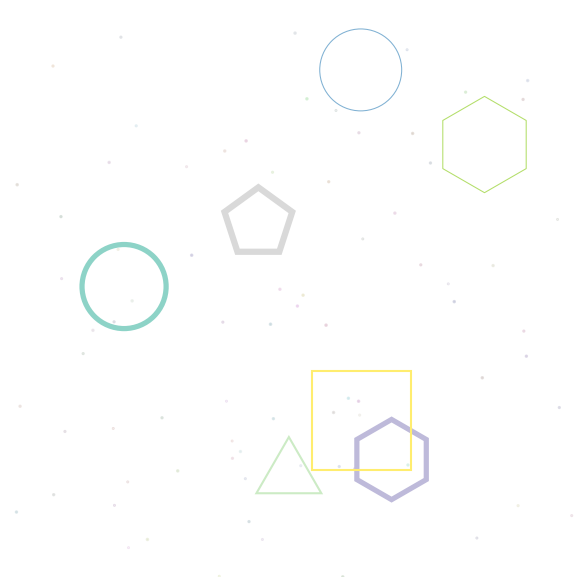[{"shape": "circle", "thickness": 2.5, "radius": 0.36, "center": [0.215, 0.503]}, {"shape": "hexagon", "thickness": 2.5, "radius": 0.35, "center": [0.678, 0.203]}, {"shape": "circle", "thickness": 0.5, "radius": 0.35, "center": [0.625, 0.878]}, {"shape": "hexagon", "thickness": 0.5, "radius": 0.42, "center": [0.839, 0.749]}, {"shape": "pentagon", "thickness": 3, "radius": 0.31, "center": [0.447, 0.613]}, {"shape": "triangle", "thickness": 1, "radius": 0.32, "center": [0.5, 0.177]}, {"shape": "square", "thickness": 1, "radius": 0.43, "center": [0.626, 0.271]}]